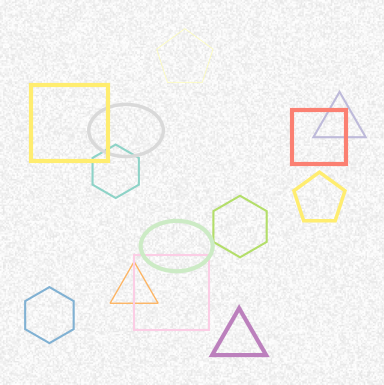[{"shape": "hexagon", "thickness": 1.5, "radius": 0.35, "center": [0.301, 0.555]}, {"shape": "pentagon", "thickness": 0.5, "radius": 0.39, "center": [0.48, 0.849]}, {"shape": "triangle", "thickness": 1.5, "radius": 0.39, "center": [0.882, 0.683]}, {"shape": "square", "thickness": 3, "radius": 0.35, "center": [0.829, 0.644]}, {"shape": "hexagon", "thickness": 1.5, "radius": 0.36, "center": [0.128, 0.181]}, {"shape": "triangle", "thickness": 1, "radius": 0.36, "center": [0.348, 0.248]}, {"shape": "hexagon", "thickness": 1.5, "radius": 0.4, "center": [0.624, 0.412]}, {"shape": "square", "thickness": 1.5, "radius": 0.48, "center": [0.446, 0.24]}, {"shape": "oval", "thickness": 2.5, "radius": 0.48, "center": [0.327, 0.661]}, {"shape": "triangle", "thickness": 3, "radius": 0.41, "center": [0.621, 0.118]}, {"shape": "oval", "thickness": 3, "radius": 0.47, "center": [0.459, 0.361]}, {"shape": "pentagon", "thickness": 2.5, "radius": 0.35, "center": [0.83, 0.483]}, {"shape": "square", "thickness": 3, "radius": 0.5, "center": [0.182, 0.681]}]